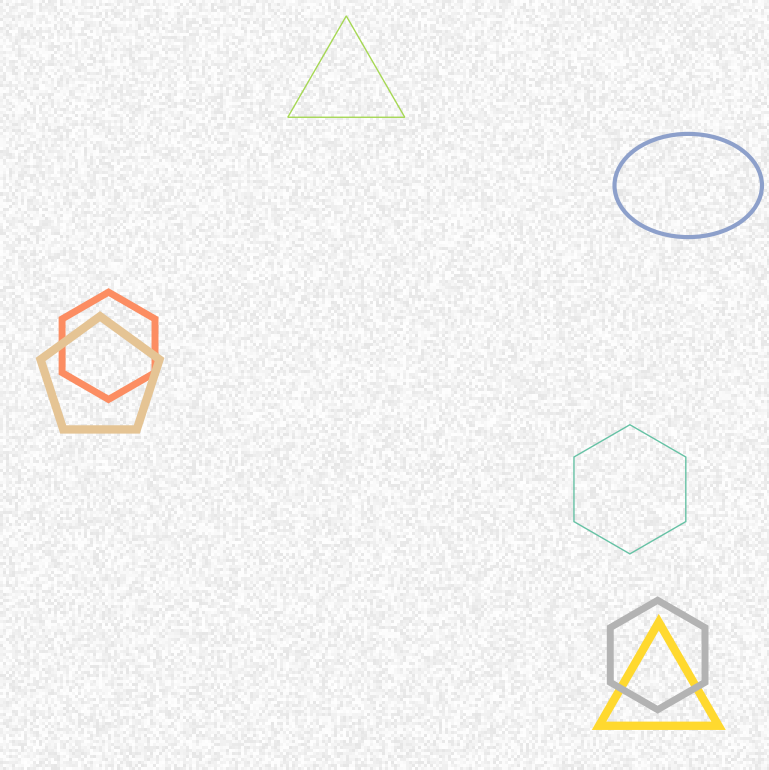[{"shape": "hexagon", "thickness": 0.5, "radius": 0.42, "center": [0.818, 0.365]}, {"shape": "hexagon", "thickness": 2.5, "radius": 0.35, "center": [0.141, 0.551]}, {"shape": "oval", "thickness": 1.5, "radius": 0.48, "center": [0.894, 0.759]}, {"shape": "triangle", "thickness": 0.5, "radius": 0.44, "center": [0.45, 0.892]}, {"shape": "triangle", "thickness": 3, "radius": 0.45, "center": [0.856, 0.102]}, {"shape": "pentagon", "thickness": 3, "radius": 0.41, "center": [0.13, 0.508]}, {"shape": "hexagon", "thickness": 2.5, "radius": 0.36, "center": [0.854, 0.149]}]